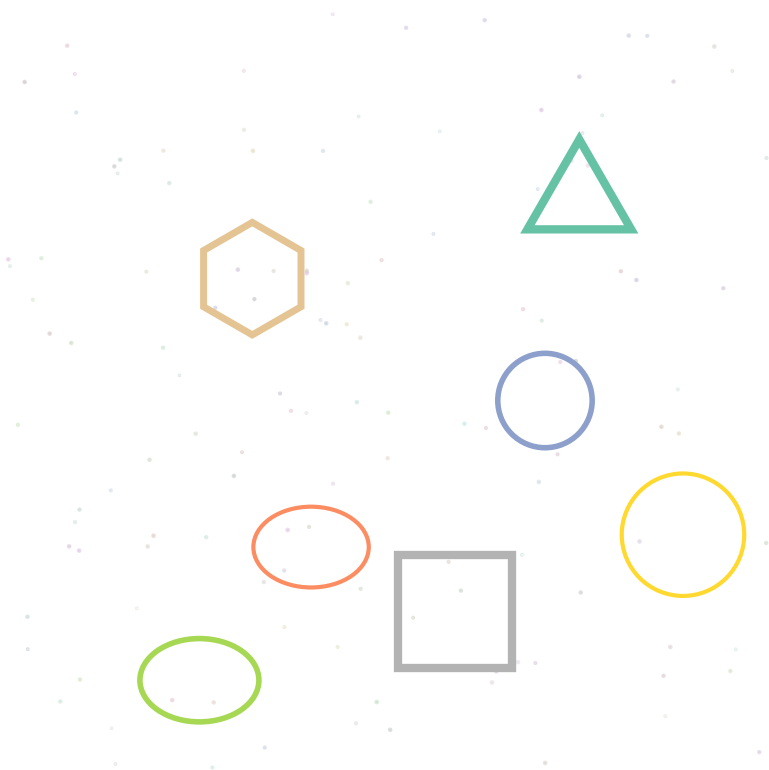[{"shape": "triangle", "thickness": 3, "radius": 0.39, "center": [0.752, 0.741]}, {"shape": "oval", "thickness": 1.5, "radius": 0.37, "center": [0.404, 0.29]}, {"shape": "circle", "thickness": 2, "radius": 0.31, "center": [0.708, 0.48]}, {"shape": "oval", "thickness": 2, "radius": 0.39, "center": [0.259, 0.117]}, {"shape": "circle", "thickness": 1.5, "radius": 0.4, "center": [0.887, 0.306]}, {"shape": "hexagon", "thickness": 2.5, "radius": 0.37, "center": [0.328, 0.638]}, {"shape": "square", "thickness": 3, "radius": 0.37, "center": [0.591, 0.206]}]